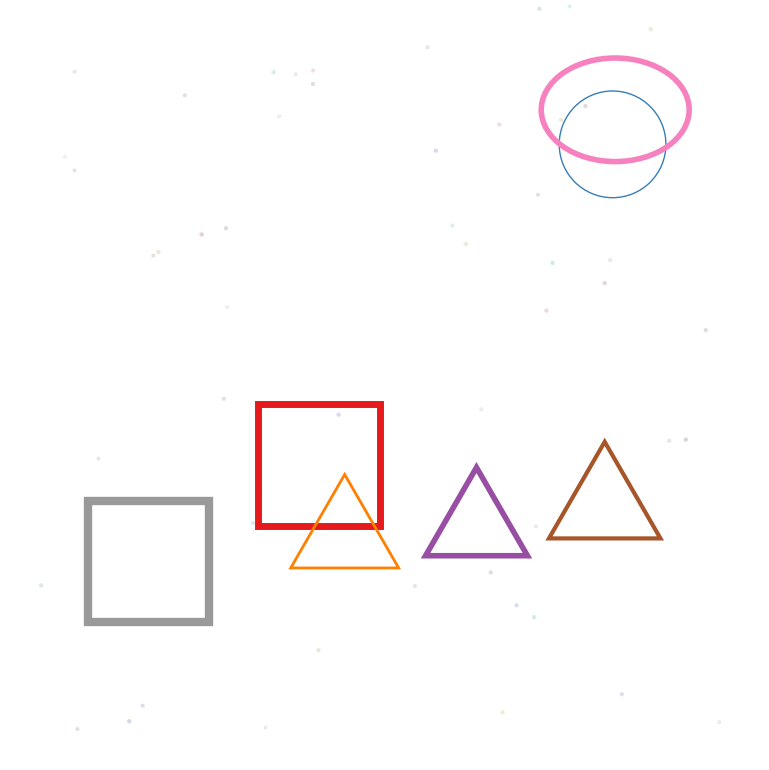[{"shape": "square", "thickness": 2.5, "radius": 0.4, "center": [0.415, 0.396]}, {"shape": "circle", "thickness": 0.5, "radius": 0.35, "center": [0.796, 0.813]}, {"shape": "triangle", "thickness": 2, "radius": 0.38, "center": [0.619, 0.316]}, {"shape": "triangle", "thickness": 1, "radius": 0.4, "center": [0.448, 0.303]}, {"shape": "triangle", "thickness": 1.5, "radius": 0.42, "center": [0.785, 0.343]}, {"shape": "oval", "thickness": 2, "radius": 0.48, "center": [0.799, 0.857]}, {"shape": "square", "thickness": 3, "radius": 0.39, "center": [0.193, 0.271]}]